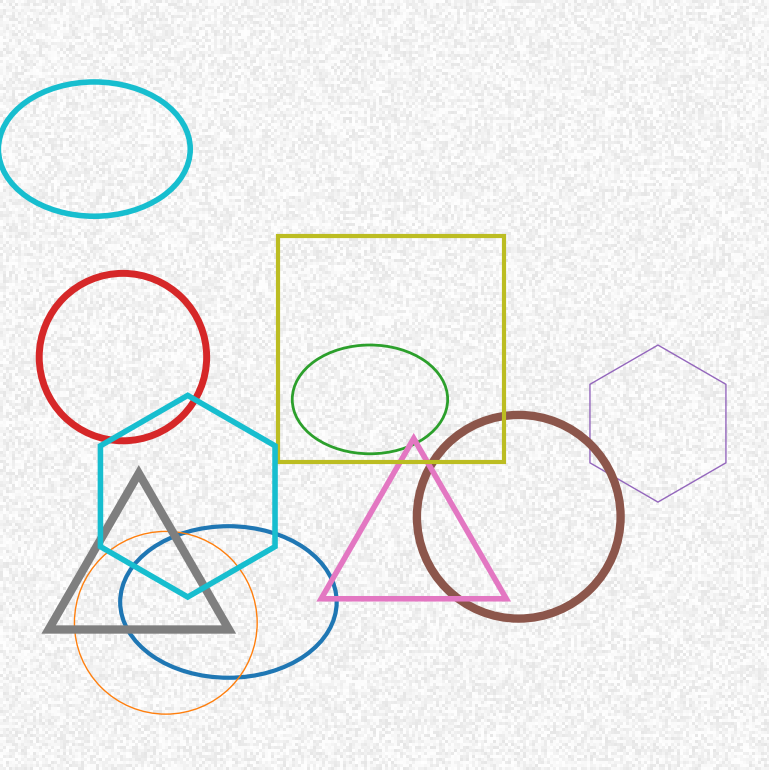[{"shape": "oval", "thickness": 1.5, "radius": 0.7, "center": [0.297, 0.218]}, {"shape": "circle", "thickness": 0.5, "radius": 0.59, "center": [0.215, 0.191]}, {"shape": "oval", "thickness": 1, "radius": 0.5, "center": [0.48, 0.481]}, {"shape": "circle", "thickness": 2.5, "radius": 0.54, "center": [0.16, 0.536]}, {"shape": "hexagon", "thickness": 0.5, "radius": 0.51, "center": [0.854, 0.45]}, {"shape": "circle", "thickness": 3, "radius": 0.66, "center": [0.674, 0.329]}, {"shape": "triangle", "thickness": 2, "radius": 0.69, "center": [0.537, 0.292]}, {"shape": "triangle", "thickness": 3, "radius": 0.68, "center": [0.18, 0.25]}, {"shape": "square", "thickness": 1.5, "radius": 0.74, "center": [0.508, 0.547]}, {"shape": "oval", "thickness": 2, "radius": 0.62, "center": [0.122, 0.806]}, {"shape": "hexagon", "thickness": 2, "radius": 0.65, "center": [0.244, 0.356]}]